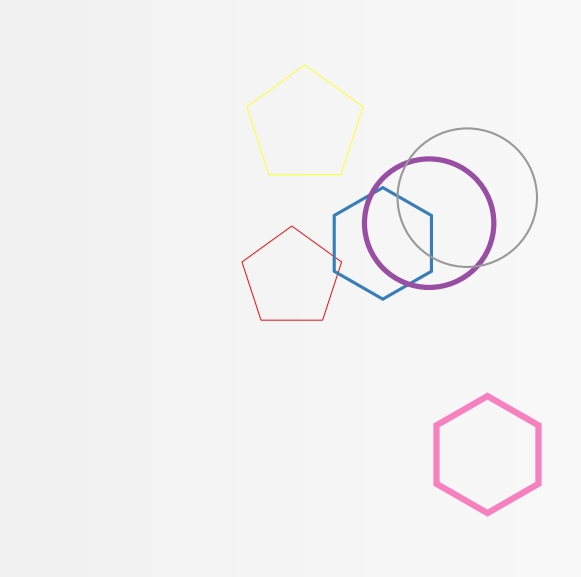[{"shape": "pentagon", "thickness": 0.5, "radius": 0.45, "center": [0.502, 0.518]}, {"shape": "hexagon", "thickness": 1.5, "radius": 0.48, "center": [0.659, 0.578]}, {"shape": "circle", "thickness": 2.5, "radius": 0.56, "center": [0.738, 0.613]}, {"shape": "pentagon", "thickness": 0.5, "radius": 0.53, "center": [0.525, 0.782]}, {"shape": "hexagon", "thickness": 3, "radius": 0.51, "center": [0.839, 0.212]}, {"shape": "circle", "thickness": 1, "radius": 0.6, "center": [0.804, 0.657]}]